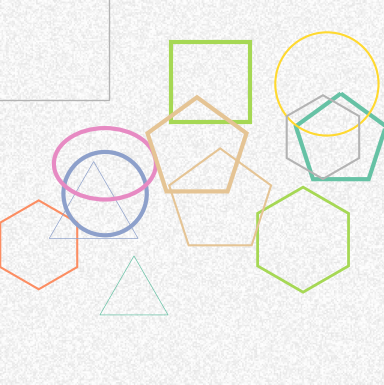[{"shape": "pentagon", "thickness": 3, "radius": 0.62, "center": [0.885, 0.634]}, {"shape": "triangle", "thickness": 0.5, "radius": 0.51, "center": [0.348, 0.233]}, {"shape": "hexagon", "thickness": 1.5, "radius": 0.58, "center": [0.101, 0.364]}, {"shape": "circle", "thickness": 3, "radius": 0.54, "center": [0.273, 0.497]}, {"shape": "triangle", "thickness": 0.5, "radius": 0.67, "center": [0.243, 0.447]}, {"shape": "oval", "thickness": 3, "radius": 0.66, "center": [0.272, 0.575]}, {"shape": "hexagon", "thickness": 2, "radius": 0.68, "center": [0.787, 0.377]}, {"shape": "square", "thickness": 3, "radius": 0.52, "center": [0.547, 0.787]}, {"shape": "circle", "thickness": 1.5, "radius": 0.67, "center": [0.849, 0.782]}, {"shape": "pentagon", "thickness": 1.5, "radius": 0.7, "center": [0.572, 0.475]}, {"shape": "pentagon", "thickness": 3, "radius": 0.68, "center": [0.512, 0.612]}, {"shape": "square", "thickness": 1, "radius": 0.72, "center": [0.138, 0.884]}, {"shape": "hexagon", "thickness": 1.5, "radius": 0.54, "center": [0.839, 0.644]}]